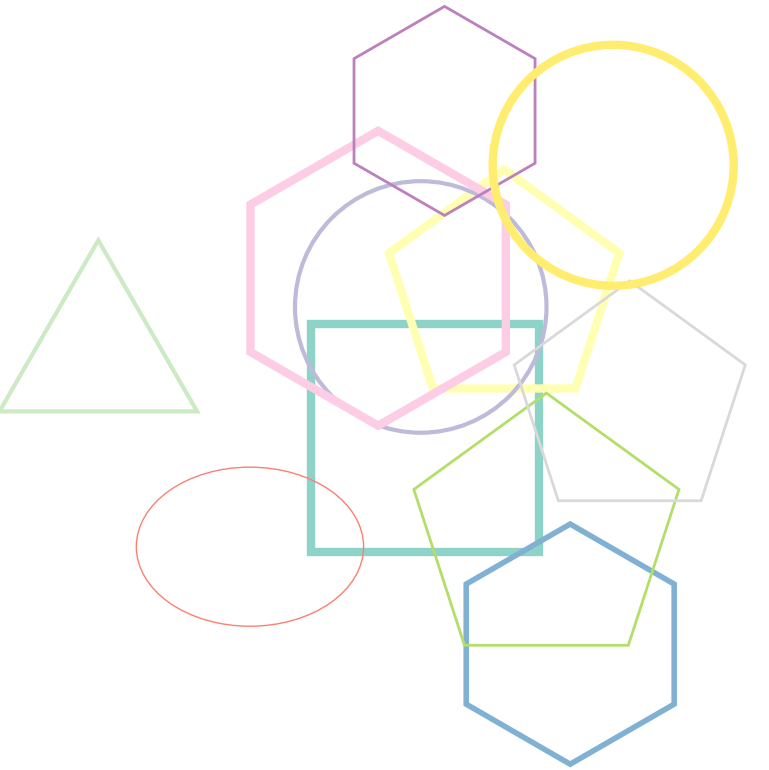[{"shape": "square", "thickness": 3, "radius": 0.74, "center": [0.552, 0.432]}, {"shape": "pentagon", "thickness": 3, "radius": 0.79, "center": [0.655, 0.623]}, {"shape": "circle", "thickness": 1.5, "radius": 0.82, "center": [0.546, 0.601]}, {"shape": "oval", "thickness": 0.5, "radius": 0.74, "center": [0.325, 0.29]}, {"shape": "hexagon", "thickness": 2, "radius": 0.78, "center": [0.74, 0.163]}, {"shape": "pentagon", "thickness": 1, "radius": 0.91, "center": [0.71, 0.308]}, {"shape": "hexagon", "thickness": 3, "radius": 0.96, "center": [0.491, 0.639]}, {"shape": "pentagon", "thickness": 1, "radius": 0.79, "center": [0.818, 0.477]}, {"shape": "hexagon", "thickness": 1, "radius": 0.68, "center": [0.577, 0.856]}, {"shape": "triangle", "thickness": 1.5, "radius": 0.74, "center": [0.128, 0.54]}, {"shape": "circle", "thickness": 3, "radius": 0.78, "center": [0.796, 0.785]}]